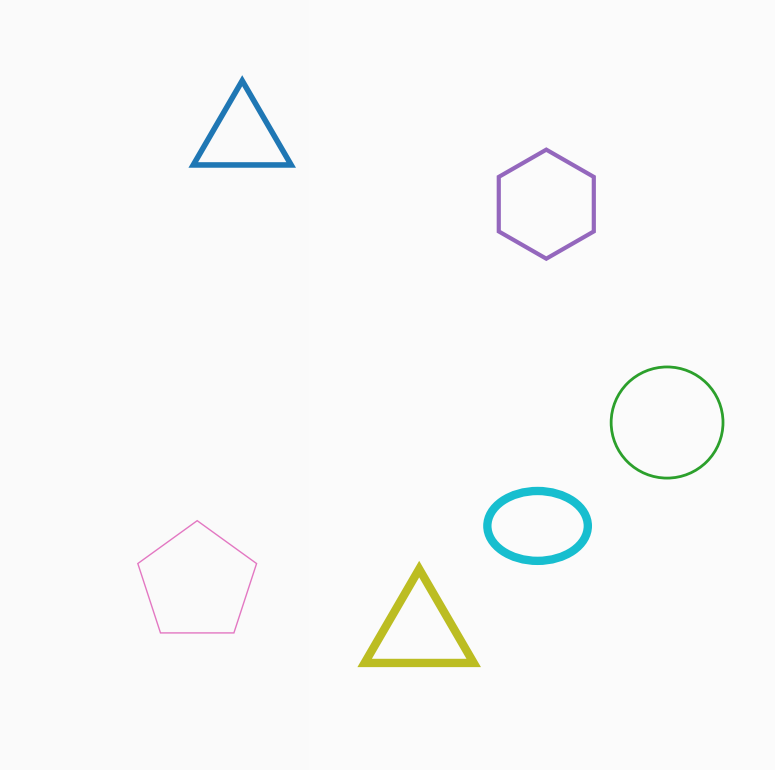[{"shape": "triangle", "thickness": 2, "radius": 0.36, "center": [0.313, 0.822]}, {"shape": "circle", "thickness": 1, "radius": 0.36, "center": [0.861, 0.451]}, {"shape": "hexagon", "thickness": 1.5, "radius": 0.35, "center": [0.705, 0.735]}, {"shape": "pentagon", "thickness": 0.5, "radius": 0.4, "center": [0.254, 0.243]}, {"shape": "triangle", "thickness": 3, "radius": 0.41, "center": [0.541, 0.18]}, {"shape": "oval", "thickness": 3, "radius": 0.32, "center": [0.694, 0.317]}]